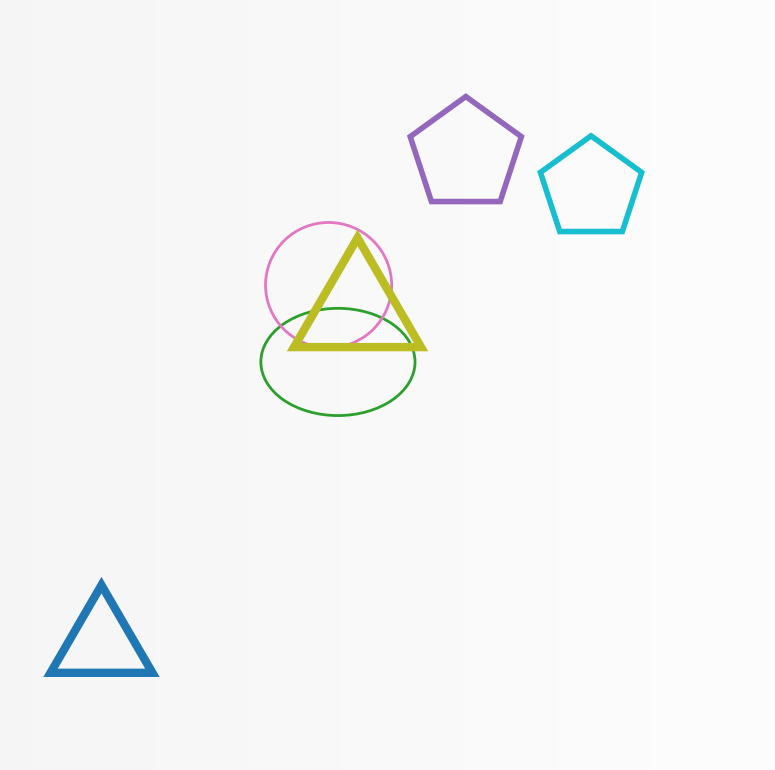[{"shape": "triangle", "thickness": 3, "radius": 0.38, "center": [0.131, 0.164]}, {"shape": "oval", "thickness": 1, "radius": 0.5, "center": [0.436, 0.53]}, {"shape": "pentagon", "thickness": 2, "radius": 0.38, "center": [0.601, 0.799]}, {"shape": "circle", "thickness": 1, "radius": 0.41, "center": [0.424, 0.63]}, {"shape": "triangle", "thickness": 3, "radius": 0.47, "center": [0.461, 0.596]}, {"shape": "pentagon", "thickness": 2, "radius": 0.34, "center": [0.763, 0.755]}]